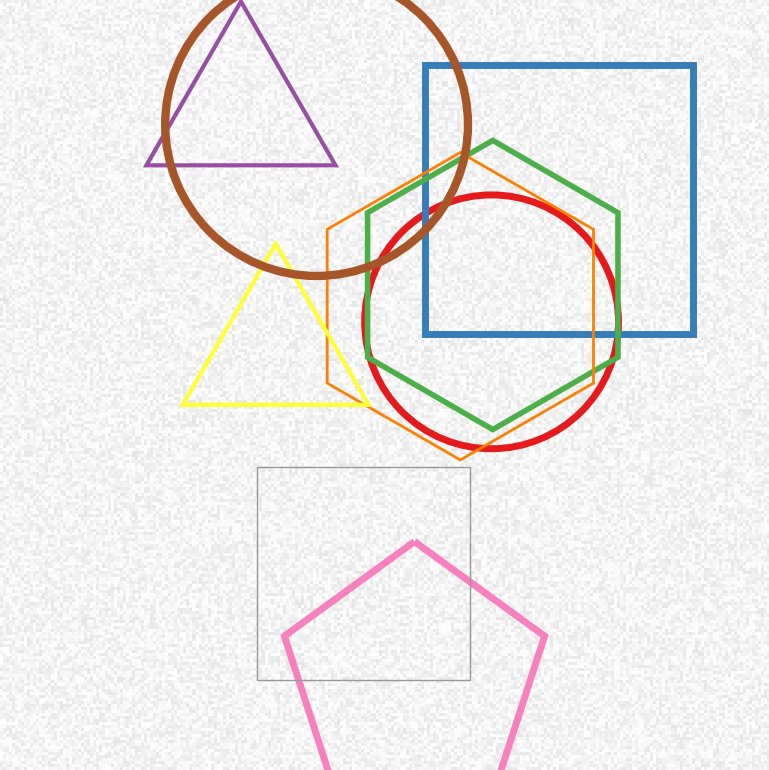[{"shape": "circle", "thickness": 2.5, "radius": 0.82, "center": [0.638, 0.582]}, {"shape": "square", "thickness": 2.5, "radius": 0.87, "center": [0.726, 0.741]}, {"shape": "hexagon", "thickness": 2, "radius": 0.94, "center": [0.64, 0.63]}, {"shape": "triangle", "thickness": 1.5, "radius": 0.71, "center": [0.313, 0.856]}, {"shape": "hexagon", "thickness": 1, "radius": 1.0, "center": [0.598, 0.602]}, {"shape": "triangle", "thickness": 1.5, "radius": 0.7, "center": [0.358, 0.544]}, {"shape": "circle", "thickness": 3, "radius": 0.98, "center": [0.411, 0.838]}, {"shape": "pentagon", "thickness": 2.5, "radius": 0.89, "center": [0.538, 0.119]}, {"shape": "square", "thickness": 0.5, "radius": 0.69, "center": [0.472, 0.255]}]